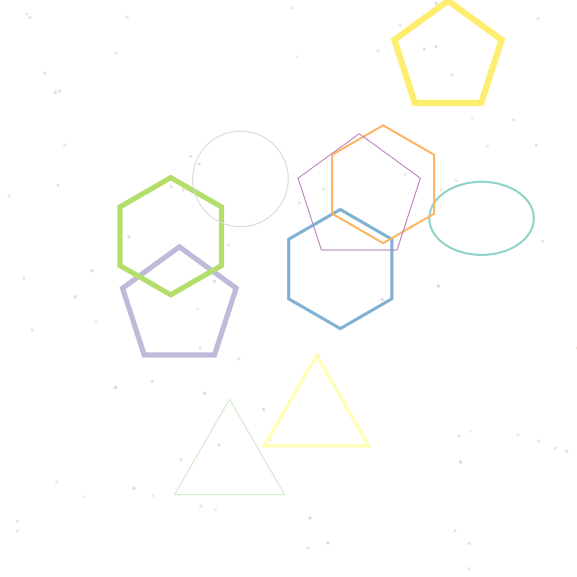[{"shape": "oval", "thickness": 1, "radius": 0.45, "center": [0.834, 0.621]}, {"shape": "triangle", "thickness": 1.5, "radius": 0.52, "center": [0.548, 0.279]}, {"shape": "pentagon", "thickness": 2.5, "radius": 0.52, "center": [0.311, 0.468]}, {"shape": "hexagon", "thickness": 1.5, "radius": 0.52, "center": [0.589, 0.533]}, {"shape": "hexagon", "thickness": 1, "radius": 0.51, "center": [0.663, 0.68]}, {"shape": "hexagon", "thickness": 2.5, "radius": 0.51, "center": [0.296, 0.59]}, {"shape": "circle", "thickness": 0.5, "radius": 0.41, "center": [0.416, 0.689]}, {"shape": "pentagon", "thickness": 0.5, "radius": 0.56, "center": [0.622, 0.656]}, {"shape": "triangle", "thickness": 0.5, "radius": 0.55, "center": [0.397, 0.198]}, {"shape": "pentagon", "thickness": 3, "radius": 0.49, "center": [0.776, 0.9]}]